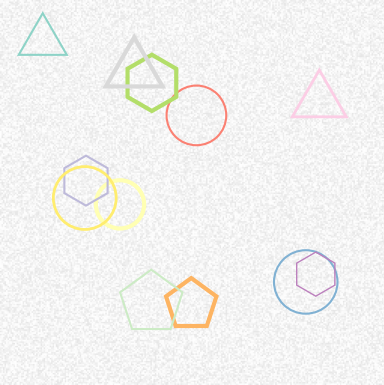[{"shape": "triangle", "thickness": 1.5, "radius": 0.36, "center": [0.111, 0.894]}, {"shape": "circle", "thickness": 3, "radius": 0.31, "center": [0.312, 0.469]}, {"shape": "hexagon", "thickness": 1.5, "radius": 0.32, "center": [0.223, 0.531]}, {"shape": "circle", "thickness": 1.5, "radius": 0.39, "center": [0.51, 0.7]}, {"shape": "circle", "thickness": 1.5, "radius": 0.41, "center": [0.794, 0.268]}, {"shape": "pentagon", "thickness": 3, "radius": 0.34, "center": [0.497, 0.209]}, {"shape": "hexagon", "thickness": 3, "radius": 0.37, "center": [0.395, 0.785]}, {"shape": "triangle", "thickness": 2, "radius": 0.41, "center": [0.829, 0.737]}, {"shape": "triangle", "thickness": 3, "radius": 0.43, "center": [0.349, 0.818]}, {"shape": "hexagon", "thickness": 1, "radius": 0.29, "center": [0.82, 0.288]}, {"shape": "pentagon", "thickness": 1.5, "radius": 0.43, "center": [0.393, 0.214]}, {"shape": "circle", "thickness": 2, "radius": 0.41, "center": [0.22, 0.486]}]